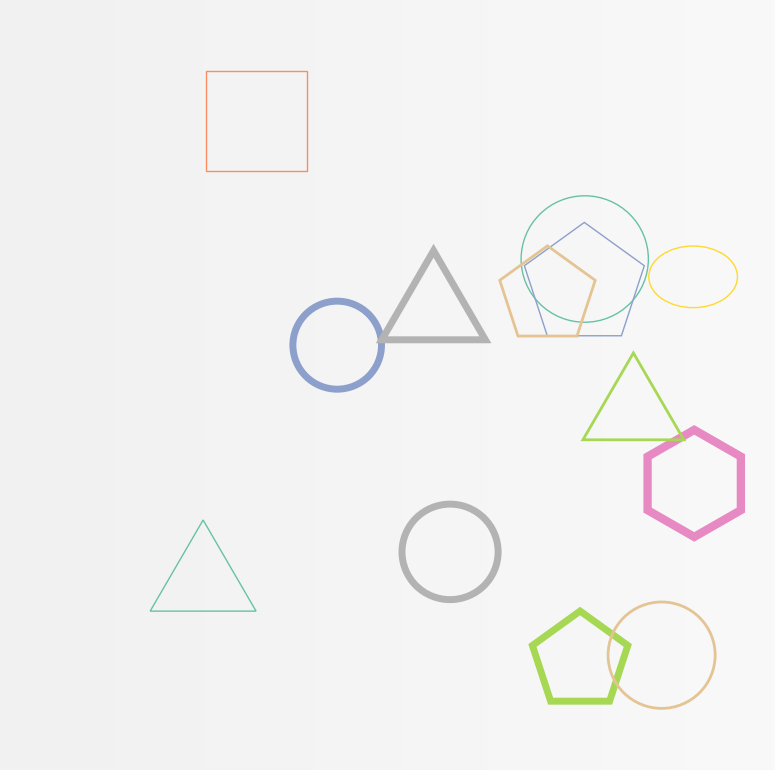[{"shape": "circle", "thickness": 0.5, "radius": 0.41, "center": [0.755, 0.664]}, {"shape": "triangle", "thickness": 0.5, "radius": 0.39, "center": [0.262, 0.246]}, {"shape": "square", "thickness": 0.5, "radius": 0.32, "center": [0.331, 0.843]}, {"shape": "pentagon", "thickness": 0.5, "radius": 0.41, "center": [0.754, 0.63]}, {"shape": "circle", "thickness": 2.5, "radius": 0.29, "center": [0.435, 0.552]}, {"shape": "hexagon", "thickness": 3, "radius": 0.35, "center": [0.896, 0.372]}, {"shape": "pentagon", "thickness": 2.5, "radius": 0.32, "center": [0.749, 0.142]}, {"shape": "triangle", "thickness": 1, "radius": 0.38, "center": [0.817, 0.466]}, {"shape": "oval", "thickness": 0.5, "radius": 0.29, "center": [0.894, 0.64]}, {"shape": "circle", "thickness": 1, "radius": 0.35, "center": [0.854, 0.149]}, {"shape": "pentagon", "thickness": 1, "radius": 0.32, "center": [0.706, 0.616]}, {"shape": "circle", "thickness": 2.5, "radius": 0.31, "center": [0.581, 0.283]}, {"shape": "triangle", "thickness": 2.5, "radius": 0.39, "center": [0.559, 0.597]}]